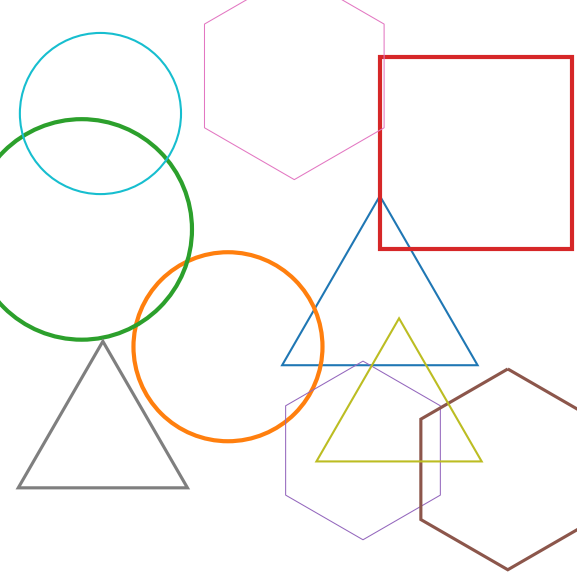[{"shape": "triangle", "thickness": 1, "radius": 0.98, "center": [0.658, 0.464]}, {"shape": "circle", "thickness": 2, "radius": 0.82, "center": [0.395, 0.399]}, {"shape": "circle", "thickness": 2, "radius": 0.95, "center": [0.142, 0.602]}, {"shape": "square", "thickness": 2, "radius": 0.83, "center": [0.824, 0.734]}, {"shape": "hexagon", "thickness": 0.5, "radius": 0.77, "center": [0.629, 0.219]}, {"shape": "hexagon", "thickness": 1.5, "radius": 0.87, "center": [0.879, 0.186]}, {"shape": "hexagon", "thickness": 0.5, "radius": 0.9, "center": [0.51, 0.868]}, {"shape": "triangle", "thickness": 1.5, "radius": 0.85, "center": [0.178, 0.239]}, {"shape": "triangle", "thickness": 1, "radius": 0.83, "center": [0.691, 0.283]}, {"shape": "circle", "thickness": 1, "radius": 0.7, "center": [0.174, 0.803]}]